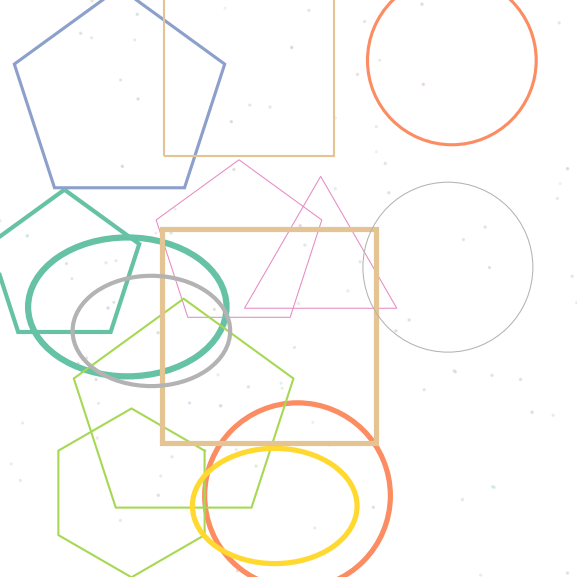[{"shape": "oval", "thickness": 3, "radius": 0.86, "center": [0.22, 0.468]}, {"shape": "pentagon", "thickness": 2, "radius": 0.68, "center": [0.112, 0.535]}, {"shape": "circle", "thickness": 2.5, "radius": 0.8, "center": [0.515, 0.141]}, {"shape": "circle", "thickness": 1.5, "radius": 0.73, "center": [0.782, 0.895]}, {"shape": "pentagon", "thickness": 1.5, "radius": 0.96, "center": [0.207, 0.829]}, {"shape": "pentagon", "thickness": 0.5, "radius": 0.75, "center": [0.414, 0.572]}, {"shape": "triangle", "thickness": 0.5, "radius": 0.76, "center": [0.555, 0.542]}, {"shape": "hexagon", "thickness": 1, "radius": 0.73, "center": [0.228, 0.146]}, {"shape": "pentagon", "thickness": 1, "radius": 1.0, "center": [0.318, 0.282]}, {"shape": "oval", "thickness": 2.5, "radius": 0.71, "center": [0.476, 0.123]}, {"shape": "square", "thickness": 1, "radius": 0.74, "center": [0.431, 0.877]}, {"shape": "square", "thickness": 2.5, "radius": 0.93, "center": [0.466, 0.417]}, {"shape": "oval", "thickness": 2, "radius": 0.68, "center": [0.262, 0.426]}, {"shape": "circle", "thickness": 0.5, "radius": 0.74, "center": [0.776, 0.536]}]